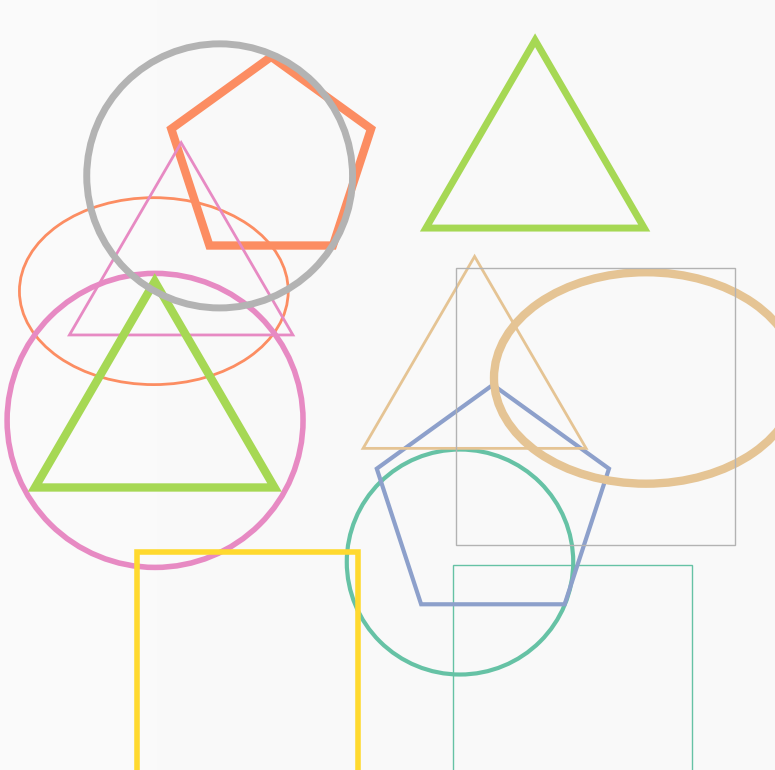[{"shape": "square", "thickness": 0.5, "radius": 0.77, "center": [0.739, 0.113]}, {"shape": "circle", "thickness": 1.5, "radius": 0.73, "center": [0.594, 0.27]}, {"shape": "oval", "thickness": 1, "radius": 0.87, "center": [0.198, 0.622]}, {"shape": "pentagon", "thickness": 3, "radius": 0.68, "center": [0.35, 0.791]}, {"shape": "pentagon", "thickness": 1.5, "radius": 0.79, "center": [0.636, 0.343]}, {"shape": "circle", "thickness": 2, "radius": 0.95, "center": [0.2, 0.454]}, {"shape": "triangle", "thickness": 1, "radius": 0.83, "center": [0.234, 0.648]}, {"shape": "triangle", "thickness": 3, "radius": 0.89, "center": [0.2, 0.456]}, {"shape": "triangle", "thickness": 2.5, "radius": 0.81, "center": [0.69, 0.785]}, {"shape": "square", "thickness": 2, "radius": 0.71, "center": [0.319, 0.14]}, {"shape": "triangle", "thickness": 1, "radius": 0.83, "center": [0.612, 0.501]}, {"shape": "oval", "thickness": 3, "radius": 0.98, "center": [0.834, 0.509]}, {"shape": "square", "thickness": 0.5, "radius": 0.9, "center": [0.768, 0.472]}, {"shape": "circle", "thickness": 2.5, "radius": 0.86, "center": [0.283, 0.772]}]